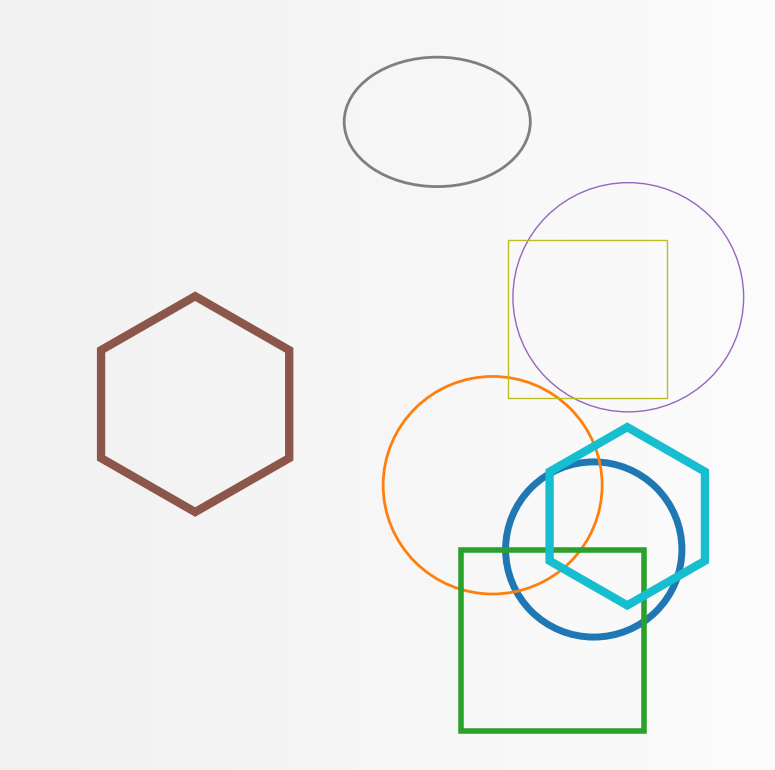[{"shape": "circle", "thickness": 2.5, "radius": 0.57, "center": [0.766, 0.286]}, {"shape": "circle", "thickness": 1, "radius": 0.71, "center": [0.636, 0.37]}, {"shape": "square", "thickness": 2, "radius": 0.59, "center": [0.713, 0.169]}, {"shape": "circle", "thickness": 0.5, "radius": 0.74, "center": [0.811, 0.614]}, {"shape": "hexagon", "thickness": 3, "radius": 0.7, "center": [0.252, 0.475]}, {"shape": "oval", "thickness": 1, "radius": 0.6, "center": [0.564, 0.842]}, {"shape": "square", "thickness": 0.5, "radius": 0.51, "center": [0.758, 0.586]}, {"shape": "hexagon", "thickness": 3, "radius": 0.58, "center": [0.809, 0.33]}]